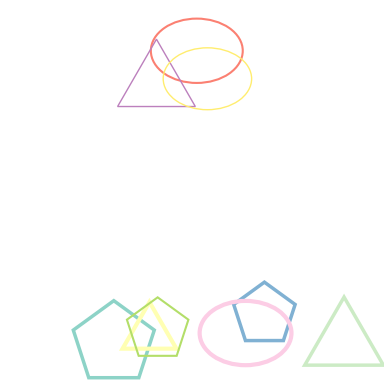[{"shape": "pentagon", "thickness": 2.5, "radius": 0.55, "center": [0.296, 0.108]}, {"shape": "triangle", "thickness": 3, "radius": 0.4, "center": [0.388, 0.135]}, {"shape": "oval", "thickness": 1.5, "radius": 0.6, "center": [0.511, 0.868]}, {"shape": "pentagon", "thickness": 2.5, "radius": 0.42, "center": [0.687, 0.183]}, {"shape": "pentagon", "thickness": 1.5, "radius": 0.42, "center": [0.41, 0.144]}, {"shape": "oval", "thickness": 3, "radius": 0.6, "center": [0.638, 0.135]}, {"shape": "triangle", "thickness": 1, "radius": 0.58, "center": [0.406, 0.782]}, {"shape": "triangle", "thickness": 2.5, "radius": 0.59, "center": [0.894, 0.11]}, {"shape": "oval", "thickness": 1, "radius": 0.57, "center": [0.539, 0.795]}]